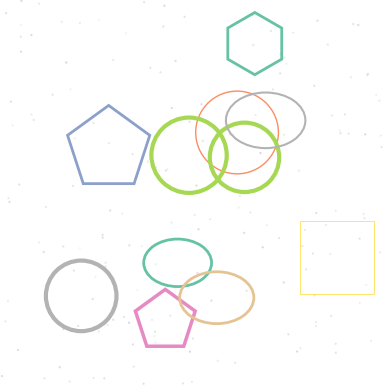[{"shape": "oval", "thickness": 2, "radius": 0.44, "center": [0.461, 0.317]}, {"shape": "hexagon", "thickness": 2, "radius": 0.4, "center": [0.662, 0.887]}, {"shape": "circle", "thickness": 1, "radius": 0.54, "center": [0.616, 0.656]}, {"shape": "pentagon", "thickness": 2, "radius": 0.56, "center": [0.282, 0.614]}, {"shape": "pentagon", "thickness": 2.5, "radius": 0.41, "center": [0.429, 0.167]}, {"shape": "circle", "thickness": 3, "radius": 0.49, "center": [0.491, 0.597]}, {"shape": "circle", "thickness": 3, "radius": 0.45, "center": [0.635, 0.591]}, {"shape": "square", "thickness": 0.5, "radius": 0.48, "center": [0.875, 0.331]}, {"shape": "oval", "thickness": 2, "radius": 0.48, "center": [0.563, 0.227]}, {"shape": "circle", "thickness": 3, "radius": 0.46, "center": [0.211, 0.232]}, {"shape": "oval", "thickness": 1.5, "radius": 0.52, "center": [0.69, 0.687]}]